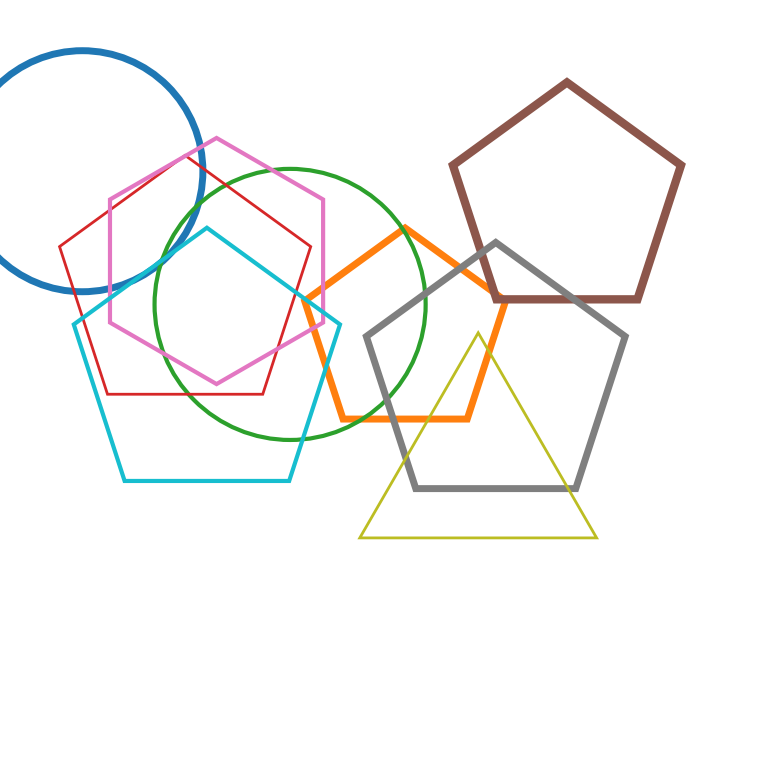[{"shape": "circle", "thickness": 2.5, "radius": 0.78, "center": [0.107, 0.778]}, {"shape": "pentagon", "thickness": 2.5, "radius": 0.69, "center": [0.526, 0.567]}, {"shape": "circle", "thickness": 1.5, "radius": 0.88, "center": [0.377, 0.605]}, {"shape": "pentagon", "thickness": 1, "radius": 0.86, "center": [0.24, 0.627]}, {"shape": "pentagon", "thickness": 3, "radius": 0.78, "center": [0.736, 0.737]}, {"shape": "hexagon", "thickness": 1.5, "radius": 0.8, "center": [0.281, 0.661]}, {"shape": "pentagon", "thickness": 2.5, "radius": 0.88, "center": [0.644, 0.508]}, {"shape": "triangle", "thickness": 1, "radius": 0.89, "center": [0.621, 0.39]}, {"shape": "pentagon", "thickness": 1.5, "radius": 0.91, "center": [0.269, 0.522]}]